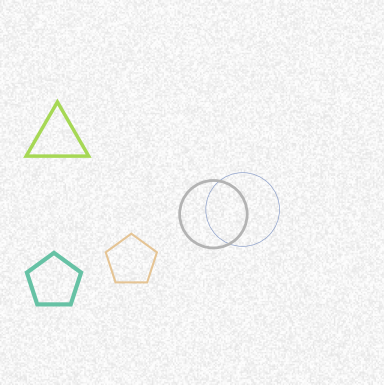[{"shape": "pentagon", "thickness": 3, "radius": 0.37, "center": [0.14, 0.269]}, {"shape": "circle", "thickness": 0.5, "radius": 0.48, "center": [0.63, 0.456]}, {"shape": "triangle", "thickness": 2.5, "radius": 0.47, "center": [0.149, 0.641]}, {"shape": "pentagon", "thickness": 1.5, "radius": 0.35, "center": [0.341, 0.323]}, {"shape": "circle", "thickness": 2, "radius": 0.44, "center": [0.554, 0.444]}]